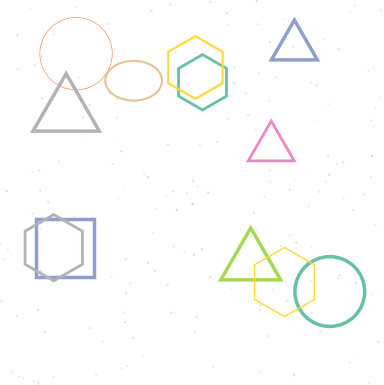[{"shape": "circle", "thickness": 2.5, "radius": 0.45, "center": [0.857, 0.243]}, {"shape": "hexagon", "thickness": 2, "radius": 0.36, "center": [0.526, 0.786]}, {"shape": "circle", "thickness": 0.5, "radius": 0.47, "center": [0.198, 0.861]}, {"shape": "triangle", "thickness": 2.5, "radius": 0.35, "center": [0.765, 0.879]}, {"shape": "square", "thickness": 2.5, "radius": 0.38, "center": [0.168, 0.356]}, {"shape": "triangle", "thickness": 2, "radius": 0.35, "center": [0.705, 0.617]}, {"shape": "triangle", "thickness": 2.5, "radius": 0.45, "center": [0.651, 0.318]}, {"shape": "hexagon", "thickness": 1, "radius": 0.45, "center": [0.739, 0.267]}, {"shape": "hexagon", "thickness": 1.5, "radius": 0.41, "center": [0.508, 0.825]}, {"shape": "oval", "thickness": 1.5, "radius": 0.37, "center": [0.347, 0.79]}, {"shape": "hexagon", "thickness": 2, "radius": 0.43, "center": [0.14, 0.357]}, {"shape": "triangle", "thickness": 2.5, "radius": 0.5, "center": [0.172, 0.709]}]